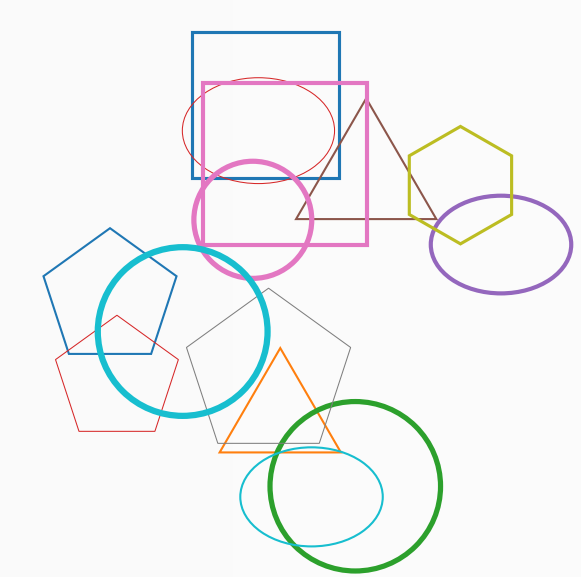[{"shape": "square", "thickness": 1.5, "radius": 0.63, "center": [0.457, 0.817]}, {"shape": "pentagon", "thickness": 1, "radius": 0.6, "center": [0.189, 0.484]}, {"shape": "triangle", "thickness": 1, "radius": 0.6, "center": [0.482, 0.276]}, {"shape": "circle", "thickness": 2.5, "radius": 0.73, "center": [0.611, 0.157]}, {"shape": "pentagon", "thickness": 0.5, "radius": 0.56, "center": [0.201, 0.342]}, {"shape": "oval", "thickness": 0.5, "radius": 0.65, "center": [0.445, 0.773]}, {"shape": "oval", "thickness": 2, "radius": 0.6, "center": [0.862, 0.576]}, {"shape": "triangle", "thickness": 1, "radius": 0.7, "center": [0.63, 0.689]}, {"shape": "circle", "thickness": 2.5, "radius": 0.51, "center": [0.435, 0.619]}, {"shape": "square", "thickness": 2, "radius": 0.7, "center": [0.49, 0.715]}, {"shape": "pentagon", "thickness": 0.5, "radius": 0.74, "center": [0.462, 0.352]}, {"shape": "hexagon", "thickness": 1.5, "radius": 0.51, "center": [0.792, 0.679]}, {"shape": "circle", "thickness": 3, "radius": 0.73, "center": [0.314, 0.425]}, {"shape": "oval", "thickness": 1, "radius": 0.61, "center": [0.536, 0.139]}]